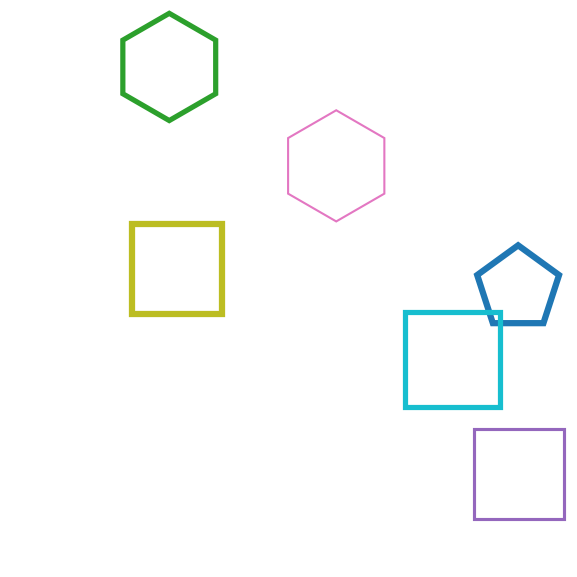[{"shape": "pentagon", "thickness": 3, "radius": 0.37, "center": [0.897, 0.5]}, {"shape": "hexagon", "thickness": 2.5, "radius": 0.46, "center": [0.293, 0.883]}, {"shape": "square", "thickness": 1.5, "radius": 0.39, "center": [0.899, 0.178]}, {"shape": "hexagon", "thickness": 1, "radius": 0.48, "center": [0.582, 0.712]}, {"shape": "square", "thickness": 3, "radius": 0.39, "center": [0.306, 0.533]}, {"shape": "square", "thickness": 2.5, "radius": 0.41, "center": [0.784, 0.376]}]